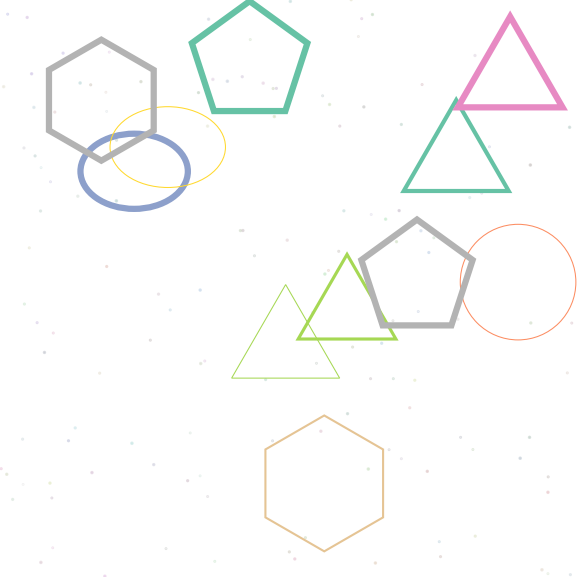[{"shape": "pentagon", "thickness": 3, "radius": 0.53, "center": [0.432, 0.892]}, {"shape": "triangle", "thickness": 2, "radius": 0.52, "center": [0.79, 0.721]}, {"shape": "circle", "thickness": 0.5, "radius": 0.5, "center": [0.897, 0.511]}, {"shape": "oval", "thickness": 3, "radius": 0.46, "center": [0.232, 0.703]}, {"shape": "triangle", "thickness": 3, "radius": 0.52, "center": [0.883, 0.866]}, {"shape": "triangle", "thickness": 0.5, "radius": 0.54, "center": [0.495, 0.398]}, {"shape": "triangle", "thickness": 1.5, "radius": 0.49, "center": [0.601, 0.461]}, {"shape": "oval", "thickness": 0.5, "radius": 0.5, "center": [0.29, 0.744]}, {"shape": "hexagon", "thickness": 1, "radius": 0.59, "center": [0.561, 0.162]}, {"shape": "hexagon", "thickness": 3, "radius": 0.52, "center": [0.175, 0.826]}, {"shape": "pentagon", "thickness": 3, "radius": 0.51, "center": [0.722, 0.518]}]